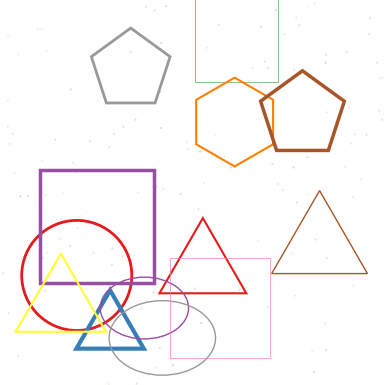[{"shape": "triangle", "thickness": 1.5, "radius": 0.65, "center": [0.527, 0.303]}, {"shape": "circle", "thickness": 2, "radius": 0.71, "center": [0.199, 0.285]}, {"shape": "triangle", "thickness": 3, "radius": 0.51, "center": [0.286, 0.145]}, {"shape": "square", "thickness": 0.5, "radius": 0.54, "center": [0.615, 0.895]}, {"shape": "oval", "thickness": 1, "radius": 0.57, "center": [0.375, 0.2]}, {"shape": "square", "thickness": 2.5, "radius": 0.74, "center": [0.251, 0.412]}, {"shape": "hexagon", "thickness": 1.5, "radius": 0.58, "center": [0.609, 0.683]}, {"shape": "triangle", "thickness": 1.5, "radius": 0.68, "center": [0.158, 0.206]}, {"shape": "triangle", "thickness": 1, "radius": 0.72, "center": [0.83, 0.361]}, {"shape": "pentagon", "thickness": 2.5, "radius": 0.57, "center": [0.786, 0.702]}, {"shape": "square", "thickness": 0.5, "radius": 0.65, "center": [0.572, 0.2]}, {"shape": "pentagon", "thickness": 2, "radius": 0.54, "center": [0.34, 0.82]}, {"shape": "oval", "thickness": 1, "radius": 0.69, "center": [0.422, 0.122]}]